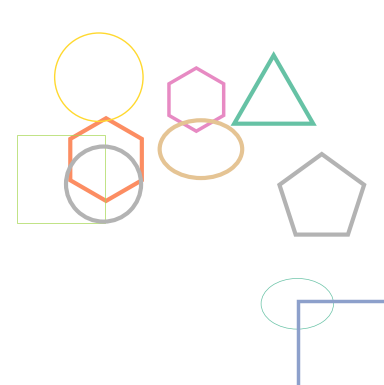[{"shape": "triangle", "thickness": 3, "radius": 0.59, "center": [0.711, 0.738]}, {"shape": "oval", "thickness": 0.5, "radius": 0.47, "center": [0.772, 0.211]}, {"shape": "hexagon", "thickness": 3, "radius": 0.54, "center": [0.275, 0.585]}, {"shape": "square", "thickness": 2.5, "radius": 0.57, "center": [0.887, 0.105]}, {"shape": "hexagon", "thickness": 2.5, "radius": 0.41, "center": [0.51, 0.741]}, {"shape": "square", "thickness": 0.5, "radius": 0.57, "center": [0.158, 0.535]}, {"shape": "circle", "thickness": 1, "radius": 0.57, "center": [0.257, 0.799]}, {"shape": "oval", "thickness": 3, "radius": 0.54, "center": [0.522, 0.613]}, {"shape": "pentagon", "thickness": 3, "radius": 0.58, "center": [0.836, 0.484]}, {"shape": "circle", "thickness": 3, "radius": 0.49, "center": [0.269, 0.522]}]